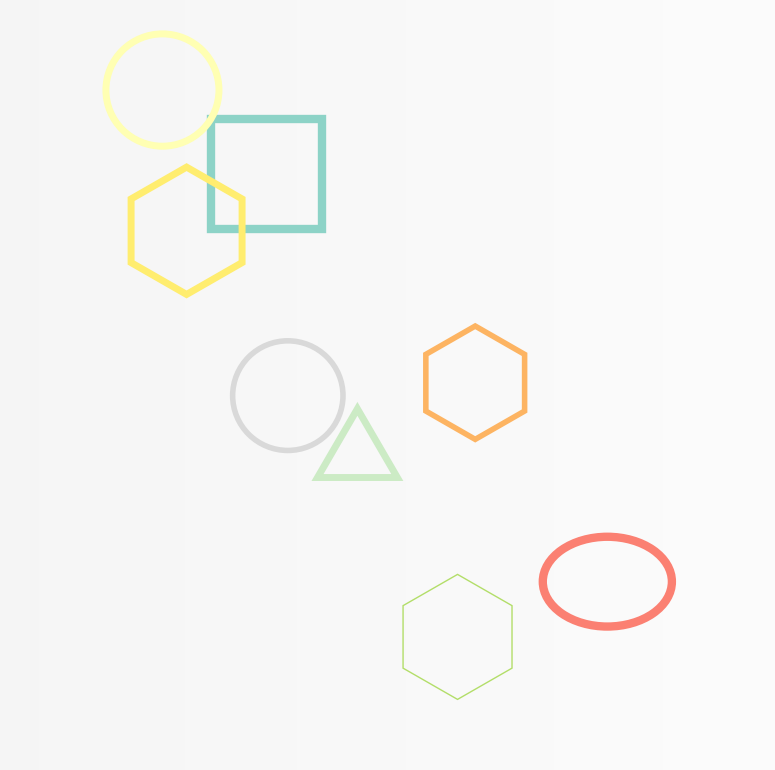[{"shape": "square", "thickness": 3, "radius": 0.36, "center": [0.344, 0.774]}, {"shape": "circle", "thickness": 2.5, "radius": 0.36, "center": [0.21, 0.883]}, {"shape": "oval", "thickness": 3, "radius": 0.42, "center": [0.784, 0.245]}, {"shape": "hexagon", "thickness": 2, "radius": 0.37, "center": [0.613, 0.503]}, {"shape": "hexagon", "thickness": 0.5, "radius": 0.41, "center": [0.59, 0.173]}, {"shape": "circle", "thickness": 2, "radius": 0.36, "center": [0.371, 0.486]}, {"shape": "triangle", "thickness": 2.5, "radius": 0.3, "center": [0.461, 0.41]}, {"shape": "hexagon", "thickness": 2.5, "radius": 0.41, "center": [0.241, 0.7]}]